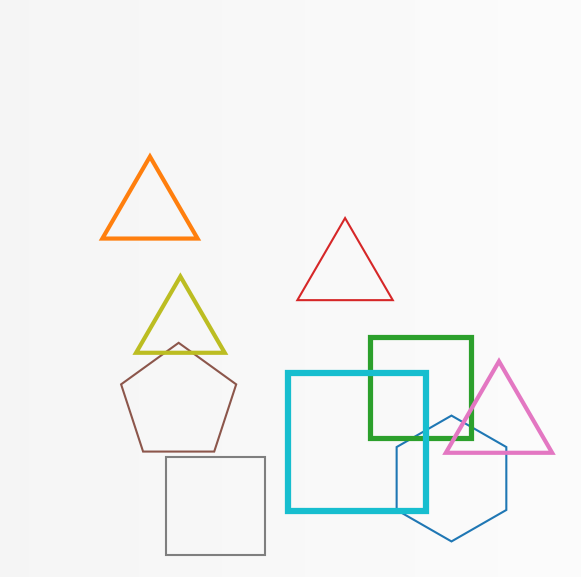[{"shape": "hexagon", "thickness": 1, "radius": 0.54, "center": [0.777, 0.171]}, {"shape": "triangle", "thickness": 2, "radius": 0.47, "center": [0.258, 0.633]}, {"shape": "square", "thickness": 2.5, "radius": 0.44, "center": [0.724, 0.327]}, {"shape": "triangle", "thickness": 1, "radius": 0.47, "center": [0.594, 0.527]}, {"shape": "pentagon", "thickness": 1, "radius": 0.52, "center": [0.307, 0.301]}, {"shape": "triangle", "thickness": 2, "radius": 0.53, "center": [0.858, 0.268]}, {"shape": "square", "thickness": 1, "radius": 0.43, "center": [0.371, 0.123]}, {"shape": "triangle", "thickness": 2, "radius": 0.44, "center": [0.31, 0.432]}, {"shape": "square", "thickness": 3, "radius": 0.6, "center": [0.614, 0.234]}]